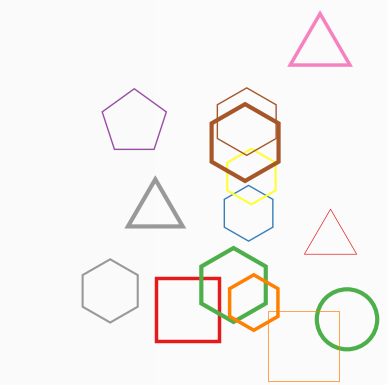[{"shape": "square", "thickness": 2.5, "radius": 0.41, "center": [0.484, 0.196]}, {"shape": "triangle", "thickness": 0.5, "radius": 0.39, "center": [0.853, 0.379]}, {"shape": "hexagon", "thickness": 1, "radius": 0.36, "center": [0.641, 0.446]}, {"shape": "hexagon", "thickness": 3, "radius": 0.48, "center": [0.603, 0.26]}, {"shape": "circle", "thickness": 3, "radius": 0.39, "center": [0.896, 0.171]}, {"shape": "pentagon", "thickness": 1, "radius": 0.44, "center": [0.347, 0.682]}, {"shape": "square", "thickness": 0.5, "radius": 0.46, "center": [0.784, 0.102]}, {"shape": "hexagon", "thickness": 2.5, "radius": 0.36, "center": [0.655, 0.214]}, {"shape": "hexagon", "thickness": 1.5, "radius": 0.36, "center": [0.649, 0.541]}, {"shape": "hexagon", "thickness": 1, "radius": 0.44, "center": [0.637, 0.684]}, {"shape": "hexagon", "thickness": 3, "radius": 0.5, "center": [0.632, 0.63]}, {"shape": "triangle", "thickness": 2.5, "radius": 0.45, "center": [0.826, 0.876]}, {"shape": "triangle", "thickness": 3, "radius": 0.41, "center": [0.401, 0.453]}, {"shape": "hexagon", "thickness": 1.5, "radius": 0.41, "center": [0.284, 0.244]}]